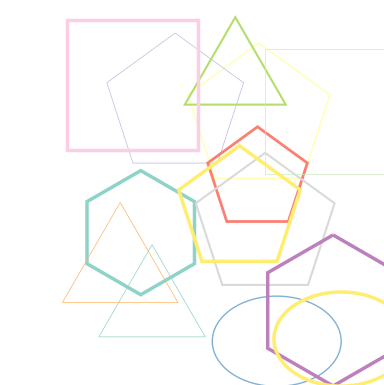[{"shape": "triangle", "thickness": 0.5, "radius": 0.8, "center": [0.395, 0.205]}, {"shape": "hexagon", "thickness": 2.5, "radius": 0.81, "center": [0.366, 0.396]}, {"shape": "pentagon", "thickness": 1, "radius": 0.97, "center": [0.672, 0.694]}, {"shape": "pentagon", "thickness": 0.5, "radius": 0.93, "center": [0.455, 0.727]}, {"shape": "pentagon", "thickness": 2, "radius": 0.68, "center": [0.669, 0.535]}, {"shape": "oval", "thickness": 1, "radius": 0.84, "center": [0.719, 0.114]}, {"shape": "triangle", "thickness": 0.5, "radius": 0.87, "center": [0.312, 0.301]}, {"shape": "triangle", "thickness": 1.5, "radius": 0.76, "center": [0.611, 0.804]}, {"shape": "square", "thickness": 2.5, "radius": 0.85, "center": [0.344, 0.78]}, {"shape": "pentagon", "thickness": 1.5, "radius": 0.95, "center": [0.689, 0.413]}, {"shape": "hexagon", "thickness": 2.5, "radius": 0.98, "center": [0.865, 0.194]}, {"shape": "square", "thickness": 0.5, "radius": 0.81, "center": [0.85, 0.711]}, {"shape": "pentagon", "thickness": 2.5, "radius": 0.83, "center": [0.622, 0.455]}, {"shape": "oval", "thickness": 2.5, "radius": 0.87, "center": [0.886, 0.119]}]